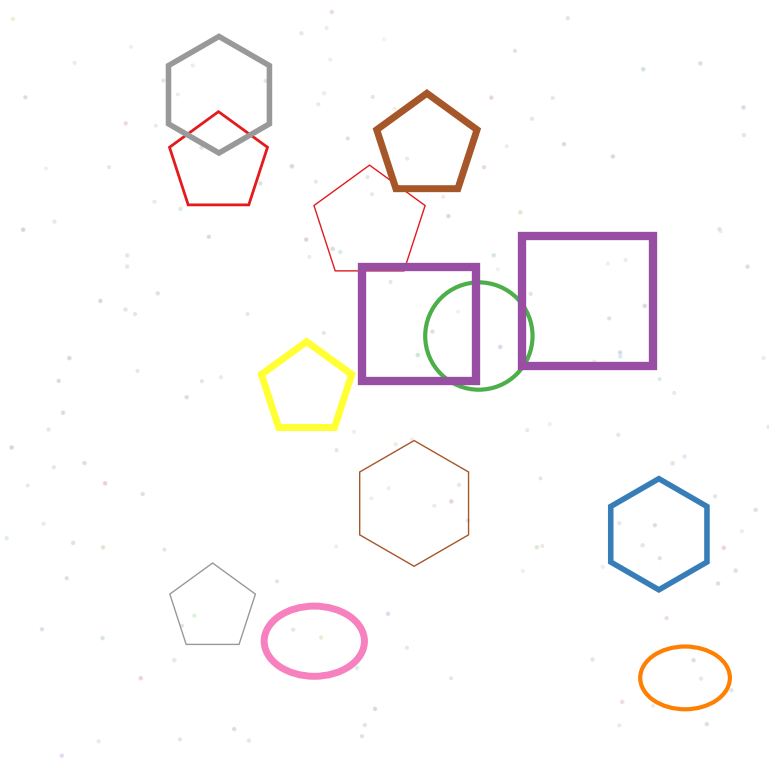[{"shape": "pentagon", "thickness": 1, "radius": 0.33, "center": [0.284, 0.788]}, {"shape": "pentagon", "thickness": 0.5, "radius": 0.38, "center": [0.48, 0.71]}, {"shape": "hexagon", "thickness": 2, "radius": 0.36, "center": [0.856, 0.306]}, {"shape": "circle", "thickness": 1.5, "radius": 0.35, "center": [0.622, 0.564]}, {"shape": "square", "thickness": 3, "radius": 0.42, "center": [0.763, 0.609]}, {"shape": "square", "thickness": 3, "radius": 0.37, "center": [0.544, 0.579]}, {"shape": "oval", "thickness": 1.5, "radius": 0.29, "center": [0.89, 0.12]}, {"shape": "pentagon", "thickness": 2.5, "radius": 0.31, "center": [0.398, 0.495]}, {"shape": "hexagon", "thickness": 0.5, "radius": 0.41, "center": [0.538, 0.346]}, {"shape": "pentagon", "thickness": 2.5, "radius": 0.34, "center": [0.554, 0.81]}, {"shape": "oval", "thickness": 2.5, "radius": 0.33, "center": [0.408, 0.167]}, {"shape": "pentagon", "thickness": 0.5, "radius": 0.29, "center": [0.276, 0.21]}, {"shape": "hexagon", "thickness": 2, "radius": 0.38, "center": [0.284, 0.877]}]